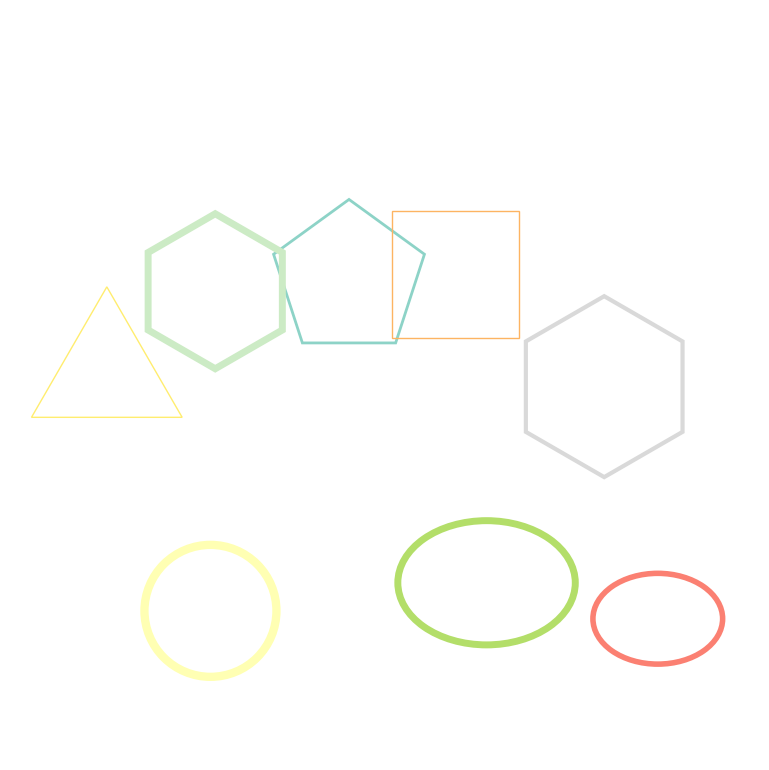[{"shape": "pentagon", "thickness": 1, "radius": 0.52, "center": [0.453, 0.638]}, {"shape": "circle", "thickness": 3, "radius": 0.43, "center": [0.273, 0.207]}, {"shape": "oval", "thickness": 2, "radius": 0.42, "center": [0.854, 0.196]}, {"shape": "square", "thickness": 0.5, "radius": 0.41, "center": [0.592, 0.644]}, {"shape": "oval", "thickness": 2.5, "radius": 0.58, "center": [0.632, 0.243]}, {"shape": "hexagon", "thickness": 1.5, "radius": 0.59, "center": [0.785, 0.498]}, {"shape": "hexagon", "thickness": 2.5, "radius": 0.5, "center": [0.28, 0.622]}, {"shape": "triangle", "thickness": 0.5, "radius": 0.56, "center": [0.139, 0.515]}]